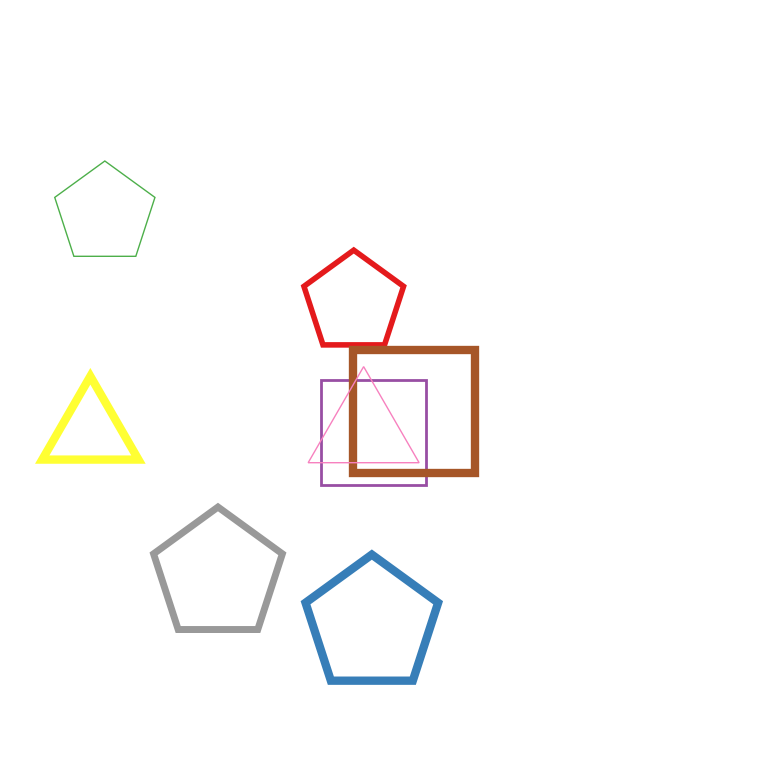[{"shape": "pentagon", "thickness": 2, "radius": 0.34, "center": [0.459, 0.607]}, {"shape": "pentagon", "thickness": 3, "radius": 0.45, "center": [0.483, 0.189]}, {"shape": "pentagon", "thickness": 0.5, "radius": 0.34, "center": [0.136, 0.722]}, {"shape": "square", "thickness": 1, "radius": 0.34, "center": [0.485, 0.438]}, {"shape": "triangle", "thickness": 3, "radius": 0.36, "center": [0.117, 0.439]}, {"shape": "square", "thickness": 3, "radius": 0.4, "center": [0.538, 0.466]}, {"shape": "triangle", "thickness": 0.5, "radius": 0.42, "center": [0.472, 0.441]}, {"shape": "pentagon", "thickness": 2.5, "radius": 0.44, "center": [0.283, 0.254]}]